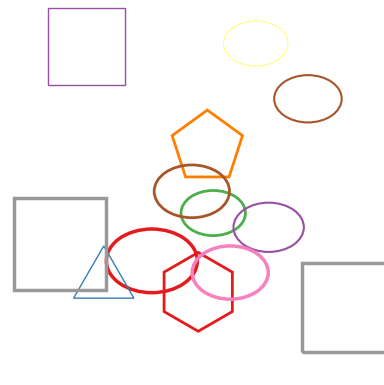[{"shape": "oval", "thickness": 2.5, "radius": 0.59, "center": [0.394, 0.322]}, {"shape": "hexagon", "thickness": 2, "radius": 0.51, "center": [0.515, 0.242]}, {"shape": "triangle", "thickness": 1, "radius": 0.45, "center": [0.27, 0.271]}, {"shape": "oval", "thickness": 2, "radius": 0.42, "center": [0.554, 0.447]}, {"shape": "oval", "thickness": 1.5, "radius": 0.46, "center": [0.698, 0.41]}, {"shape": "square", "thickness": 1, "radius": 0.5, "center": [0.226, 0.879]}, {"shape": "pentagon", "thickness": 2, "radius": 0.48, "center": [0.539, 0.618]}, {"shape": "oval", "thickness": 0.5, "radius": 0.42, "center": [0.664, 0.887]}, {"shape": "oval", "thickness": 1.5, "radius": 0.44, "center": [0.8, 0.743]}, {"shape": "oval", "thickness": 2, "radius": 0.49, "center": [0.498, 0.503]}, {"shape": "oval", "thickness": 2.5, "radius": 0.49, "center": [0.598, 0.292]}, {"shape": "square", "thickness": 2.5, "radius": 0.58, "center": [0.9, 0.2]}, {"shape": "square", "thickness": 2.5, "radius": 0.6, "center": [0.155, 0.365]}]